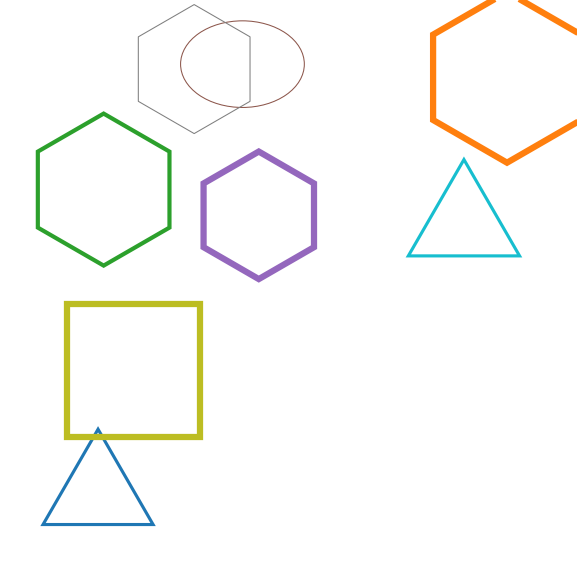[{"shape": "triangle", "thickness": 1.5, "radius": 0.55, "center": [0.17, 0.146]}, {"shape": "hexagon", "thickness": 3, "radius": 0.74, "center": [0.878, 0.865]}, {"shape": "hexagon", "thickness": 2, "radius": 0.66, "center": [0.179, 0.671]}, {"shape": "hexagon", "thickness": 3, "radius": 0.55, "center": [0.448, 0.626]}, {"shape": "oval", "thickness": 0.5, "radius": 0.54, "center": [0.42, 0.888]}, {"shape": "hexagon", "thickness": 0.5, "radius": 0.56, "center": [0.336, 0.88]}, {"shape": "square", "thickness": 3, "radius": 0.57, "center": [0.231, 0.358]}, {"shape": "triangle", "thickness": 1.5, "radius": 0.56, "center": [0.803, 0.612]}]